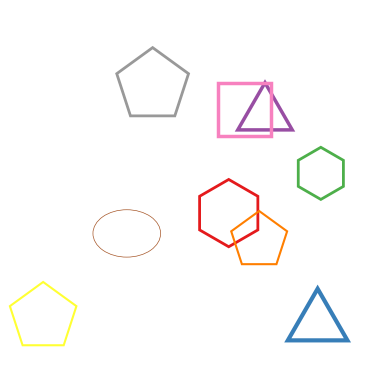[{"shape": "hexagon", "thickness": 2, "radius": 0.44, "center": [0.594, 0.446]}, {"shape": "triangle", "thickness": 3, "radius": 0.45, "center": [0.825, 0.161]}, {"shape": "hexagon", "thickness": 2, "radius": 0.34, "center": [0.833, 0.55]}, {"shape": "triangle", "thickness": 2.5, "radius": 0.41, "center": [0.688, 0.703]}, {"shape": "pentagon", "thickness": 1.5, "radius": 0.38, "center": [0.673, 0.376]}, {"shape": "pentagon", "thickness": 1.5, "radius": 0.45, "center": [0.112, 0.177]}, {"shape": "oval", "thickness": 0.5, "radius": 0.44, "center": [0.329, 0.394]}, {"shape": "square", "thickness": 2.5, "radius": 0.34, "center": [0.635, 0.716]}, {"shape": "pentagon", "thickness": 2, "radius": 0.49, "center": [0.396, 0.778]}]